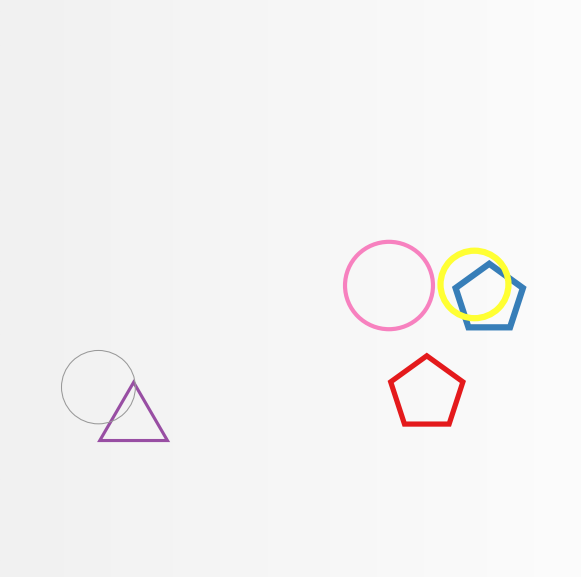[{"shape": "pentagon", "thickness": 2.5, "radius": 0.33, "center": [0.734, 0.318]}, {"shape": "pentagon", "thickness": 3, "radius": 0.3, "center": [0.842, 0.482]}, {"shape": "triangle", "thickness": 1.5, "radius": 0.34, "center": [0.23, 0.27]}, {"shape": "circle", "thickness": 3, "radius": 0.29, "center": [0.816, 0.507]}, {"shape": "circle", "thickness": 2, "radius": 0.38, "center": [0.669, 0.505]}, {"shape": "circle", "thickness": 0.5, "radius": 0.32, "center": [0.169, 0.329]}]